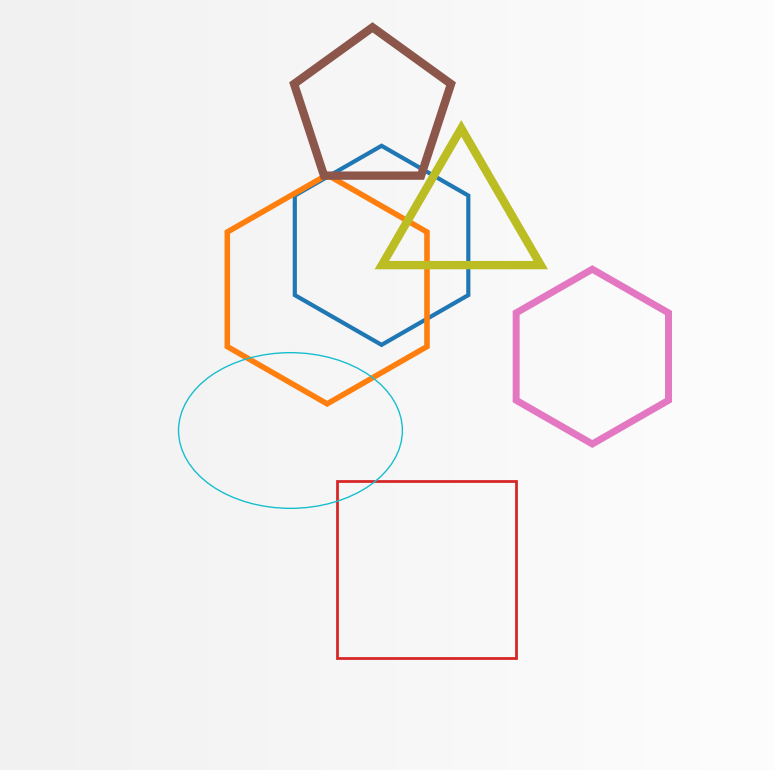[{"shape": "hexagon", "thickness": 1.5, "radius": 0.65, "center": [0.492, 0.681]}, {"shape": "hexagon", "thickness": 2, "radius": 0.74, "center": [0.422, 0.624]}, {"shape": "square", "thickness": 1, "radius": 0.58, "center": [0.55, 0.26]}, {"shape": "pentagon", "thickness": 3, "radius": 0.53, "center": [0.481, 0.858]}, {"shape": "hexagon", "thickness": 2.5, "radius": 0.57, "center": [0.764, 0.537]}, {"shape": "triangle", "thickness": 3, "radius": 0.59, "center": [0.595, 0.715]}, {"shape": "oval", "thickness": 0.5, "radius": 0.72, "center": [0.375, 0.441]}]